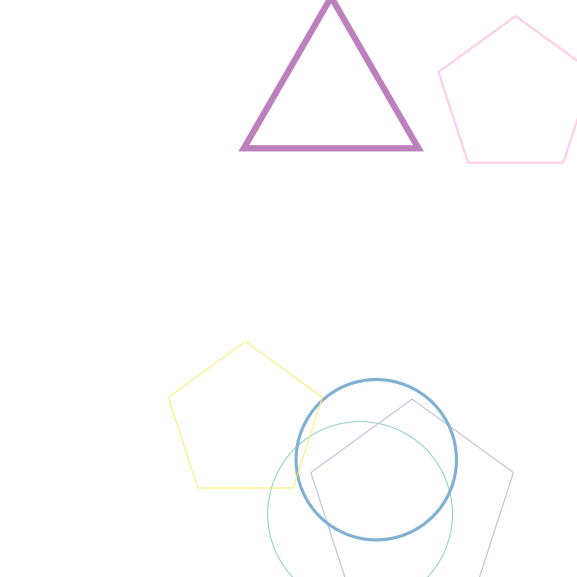[{"shape": "circle", "thickness": 0.5, "radius": 0.8, "center": [0.624, 0.109]}, {"shape": "pentagon", "thickness": 0.5, "radius": 0.92, "center": [0.714, 0.124]}, {"shape": "circle", "thickness": 1.5, "radius": 0.69, "center": [0.652, 0.203]}, {"shape": "pentagon", "thickness": 1, "radius": 0.7, "center": [0.893, 0.831]}, {"shape": "triangle", "thickness": 3, "radius": 0.87, "center": [0.573, 0.83]}, {"shape": "pentagon", "thickness": 0.5, "radius": 0.7, "center": [0.425, 0.268]}]